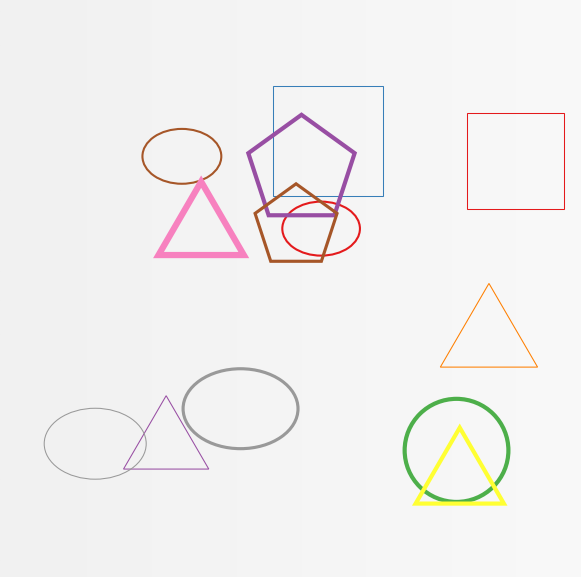[{"shape": "square", "thickness": 0.5, "radius": 0.42, "center": [0.887, 0.72]}, {"shape": "oval", "thickness": 1, "radius": 0.33, "center": [0.552, 0.603]}, {"shape": "square", "thickness": 0.5, "radius": 0.48, "center": [0.564, 0.754]}, {"shape": "circle", "thickness": 2, "radius": 0.45, "center": [0.785, 0.219]}, {"shape": "pentagon", "thickness": 2, "radius": 0.48, "center": [0.519, 0.704]}, {"shape": "triangle", "thickness": 0.5, "radius": 0.42, "center": [0.286, 0.229]}, {"shape": "triangle", "thickness": 0.5, "radius": 0.48, "center": [0.841, 0.412]}, {"shape": "triangle", "thickness": 2, "radius": 0.44, "center": [0.791, 0.171]}, {"shape": "oval", "thickness": 1, "radius": 0.34, "center": [0.313, 0.728]}, {"shape": "pentagon", "thickness": 1.5, "radius": 0.37, "center": [0.509, 0.607]}, {"shape": "triangle", "thickness": 3, "radius": 0.42, "center": [0.346, 0.6]}, {"shape": "oval", "thickness": 1.5, "radius": 0.49, "center": [0.414, 0.291]}, {"shape": "oval", "thickness": 0.5, "radius": 0.44, "center": [0.164, 0.231]}]